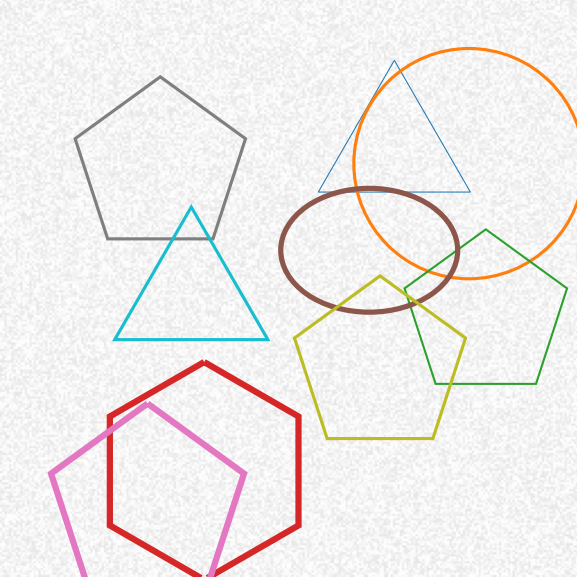[{"shape": "triangle", "thickness": 0.5, "radius": 0.76, "center": [0.683, 0.743]}, {"shape": "circle", "thickness": 1.5, "radius": 1.0, "center": [0.812, 0.716]}, {"shape": "pentagon", "thickness": 1, "radius": 0.74, "center": [0.841, 0.454]}, {"shape": "hexagon", "thickness": 3, "radius": 0.94, "center": [0.354, 0.184]}, {"shape": "oval", "thickness": 2.5, "radius": 0.77, "center": [0.639, 0.566]}, {"shape": "pentagon", "thickness": 3, "radius": 0.88, "center": [0.256, 0.125]}, {"shape": "pentagon", "thickness": 1.5, "radius": 0.78, "center": [0.278, 0.711]}, {"shape": "pentagon", "thickness": 1.5, "radius": 0.78, "center": [0.658, 0.366]}, {"shape": "triangle", "thickness": 1.5, "radius": 0.77, "center": [0.331, 0.488]}]